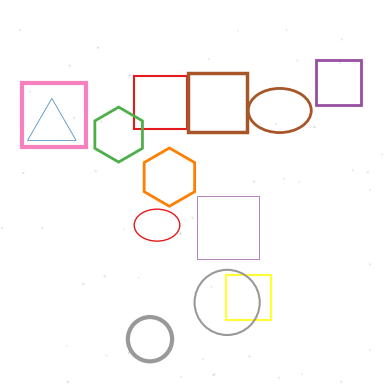[{"shape": "square", "thickness": 1.5, "radius": 0.35, "center": [0.417, 0.734]}, {"shape": "oval", "thickness": 1, "radius": 0.3, "center": [0.408, 0.415]}, {"shape": "triangle", "thickness": 0.5, "radius": 0.36, "center": [0.135, 0.672]}, {"shape": "hexagon", "thickness": 2, "radius": 0.36, "center": [0.308, 0.65]}, {"shape": "square", "thickness": 0.5, "radius": 0.4, "center": [0.592, 0.409]}, {"shape": "square", "thickness": 2, "radius": 0.29, "center": [0.88, 0.786]}, {"shape": "hexagon", "thickness": 2, "radius": 0.38, "center": [0.44, 0.54]}, {"shape": "square", "thickness": 1.5, "radius": 0.29, "center": [0.646, 0.227]}, {"shape": "oval", "thickness": 2, "radius": 0.41, "center": [0.727, 0.713]}, {"shape": "square", "thickness": 2.5, "radius": 0.38, "center": [0.565, 0.734]}, {"shape": "square", "thickness": 3, "radius": 0.42, "center": [0.141, 0.702]}, {"shape": "circle", "thickness": 3, "radius": 0.29, "center": [0.39, 0.119]}, {"shape": "circle", "thickness": 1.5, "radius": 0.42, "center": [0.59, 0.215]}]